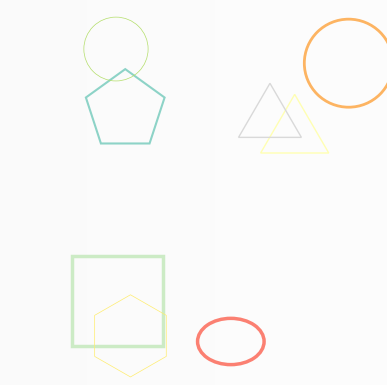[{"shape": "pentagon", "thickness": 1.5, "radius": 0.53, "center": [0.323, 0.714]}, {"shape": "triangle", "thickness": 1, "radius": 0.51, "center": [0.76, 0.653]}, {"shape": "oval", "thickness": 2.5, "radius": 0.43, "center": [0.596, 0.113]}, {"shape": "circle", "thickness": 2, "radius": 0.57, "center": [0.9, 0.836]}, {"shape": "circle", "thickness": 0.5, "radius": 0.41, "center": [0.299, 0.873]}, {"shape": "triangle", "thickness": 1, "radius": 0.47, "center": [0.697, 0.69]}, {"shape": "square", "thickness": 2.5, "radius": 0.59, "center": [0.302, 0.218]}, {"shape": "hexagon", "thickness": 0.5, "radius": 0.53, "center": [0.337, 0.128]}]